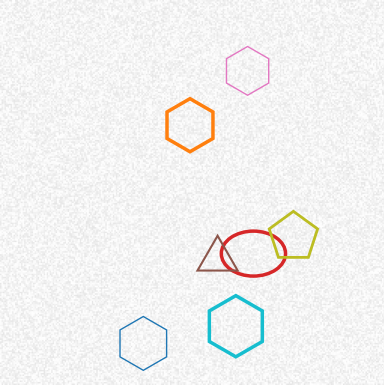[{"shape": "hexagon", "thickness": 1, "radius": 0.35, "center": [0.372, 0.108]}, {"shape": "hexagon", "thickness": 2.5, "radius": 0.34, "center": [0.493, 0.675]}, {"shape": "oval", "thickness": 2.5, "radius": 0.42, "center": [0.658, 0.341]}, {"shape": "triangle", "thickness": 1.5, "radius": 0.3, "center": [0.565, 0.327]}, {"shape": "hexagon", "thickness": 1, "radius": 0.32, "center": [0.643, 0.816]}, {"shape": "pentagon", "thickness": 2, "radius": 0.33, "center": [0.762, 0.385]}, {"shape": "hexagon", "thickness": 2.5, "radius": 0.4, "center": [0.613, 0.153]}]